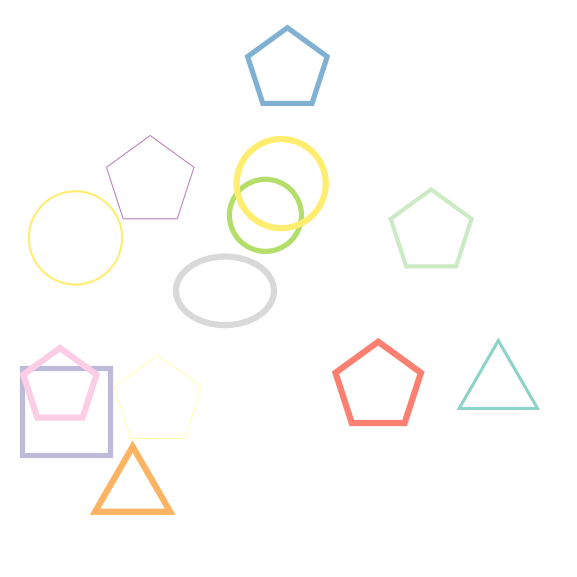[{"shape": "triangle", "thickness": 1.5, "radius": 0.39, "center": [0.863, 0.331]}, {"shape": "pentagon", "thickness": 0.5, "radius": 0.4, "center": [0.273, 0.304]}, {"shape": "square", "thickness": 2.5, "radius": 0.38, "center": [0.115, 0.287]}, {"shape": "pentagon", "thickness": 3, "radius": 0.39, "center": [0.655, 0.33]}, {"shape": "pentagon", "thickness": 2.5, "radius": 0.36, "center": [0.498, 0.879]}, {"shape": "triangle", "thickness": 3, "radius": 0.38, "center": [0.23, 0.151]}, {"shape": "circle", "thickness": 2.5, "radius": 0.31, "center": [0.46, 0.626]}, {"shape": "pentagon", "thickness": 3, "radius": 0.33, "center": [0.104, 0.33]}, {"shape": "oval", "thickness": 3, "radius": 0.42, "center": [0.39, 0.496]}, {"shape": "pentagon", "thickness": 0.5, "radius": 0.4, "center": [0.26, 0.685]}, {"shape": "pentagon", "thickness": 2, "radius": 0.37, "center": [0.747, 0.597]}, {"shape": "circle", "thickness": 1, "radius": 0.4, "center": [0.131, 0.587]}, {"shape": "circle", "thickness": 3, "radius": 0.39, "center": [0.487, 0.681]}]